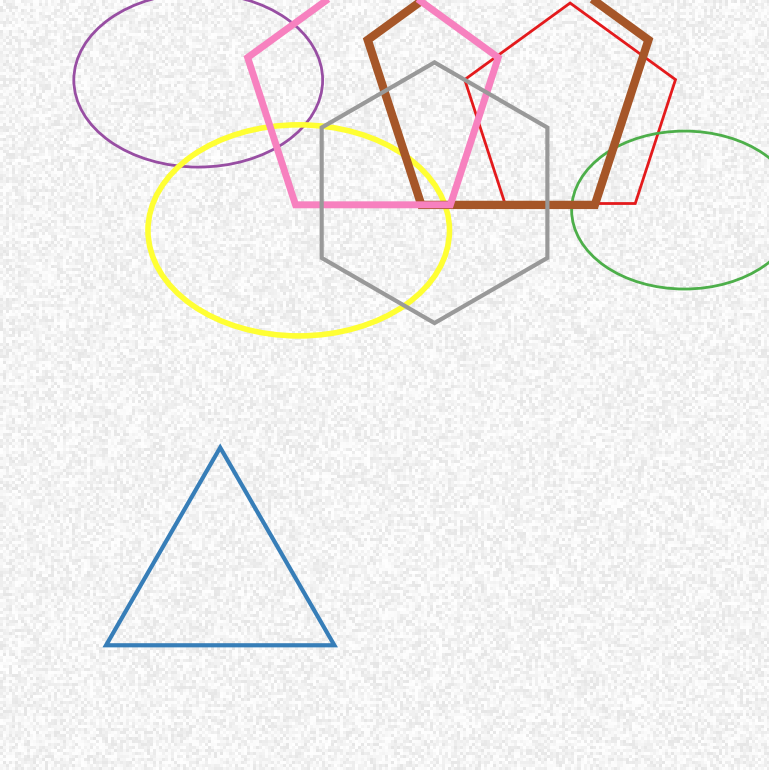[{"shape": "pentagon", "thickness": 1, "radius": 0.72, "center": [0.74, 0.852]}, {"shape": "triangle", "thickness": 1.5, "radius": 0.86, "center": [0.286, 0.248]}, {"shape": "oval", "thickness": 1, "radius": 0.73, "center": [0.889, 0.727]}, {"shape": "oval", "thickness": 1, "radius": 0.81, "center": [0.257, 0.896]}, {"shape": "oval", "thickness": 2, "radius": 0.98, "center": [0.388, 0.701]}, {"shape": "pentagon", "thickness": 3, "radius": 0.96, "center": [0.66, 0.889]}, {"shape": "pentagon", "thickness": 2.5, "radius": 0.86, "center": [0.484, 0.872]}, {"shape": "hexagon", "thickness": 1.5, "radius": 0.85, "center": [0.564, 0.75]}]